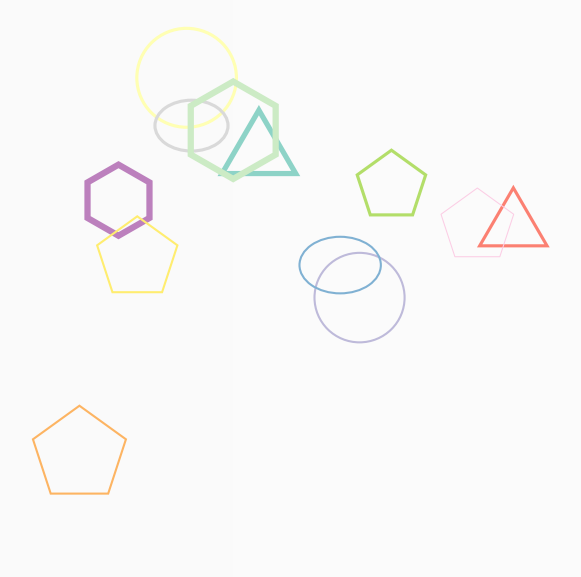[{"shape": "triangle", "thickness": 2.5, "radius": 0.37, "center": [0.445, 0.735]}, {"shape": "circle", "thickness": 1.5, "radius": 0.43, "center": [0.321, 0.864]}, {"shape": "circle", "thickness": 1, "radius": 0.39, "center": [0.619, 0.484]}, {"shape": "triangle", "thickness": 1.5, "radius": 0.33, "center": [0.883, 0.607]}, {"shape": "oval", "thickness": 1, "radius": 0.35, "center": [0.585, 0.54]}, {"shape": "pentagon", "thickness": 1, "radius": 0.42, "center": [0.137, 0.212]}, {"shape": "pentagon", "thickness": 1.5, "radius": 0.31, "center": [0.673, 0.677]}, {"shape": "pentagon", "thickness": 0.5, "radius": 0.33, "center": [0.821, 0.608]}, {"shape": "oval", "thickness": 1.5, "radius": 0.31, "center": [0.329, 0.782]}, {"shape": "hexagon", "thickness": 3, "radius": 0.31, "center": [0.204, 0.652]}, {"shape": "hexagon", "thickness": 3, "radius": 0.42, "center": [0.401, 0.774]}, {"shape": "pentagon", "thickness": 1, "radius": 0.36, "center": [0.236, 0.552]}]